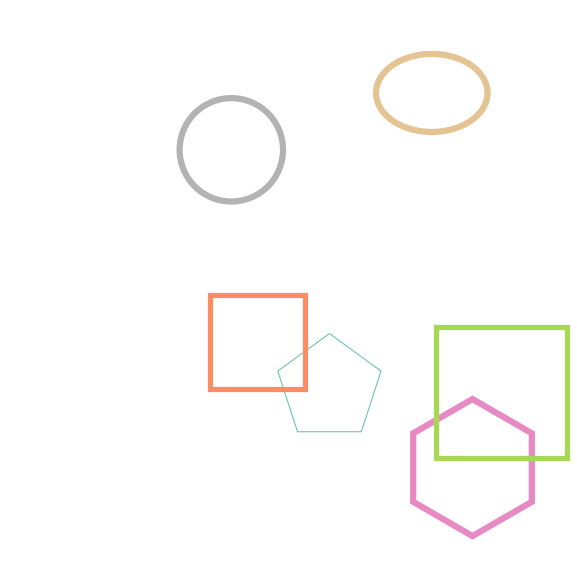[{"shape": "pentagon", "thickness": 0.5, "radius": 0.47, "center": [0.57, 0.328]}, {"shape": "square", "thickness": 2.5, "radius": 0.41, "center": [0.446, 0.407]}, {"shape": "hexagon", "thickness": 3, "radius": 0.59, "center": [0.818, 0.19]}, {"shape": "square", "thickness": 2.5, "radius": 0.57, "center": [0.868, 0.32]}, {"shape": "oval", "thickness": 3, "radius": 0.48, "center": [0.748, 0.838]}, {"shape": "circle", "thickness": 3, "radius": 0.45, "center": [0.401, 0.74]}]